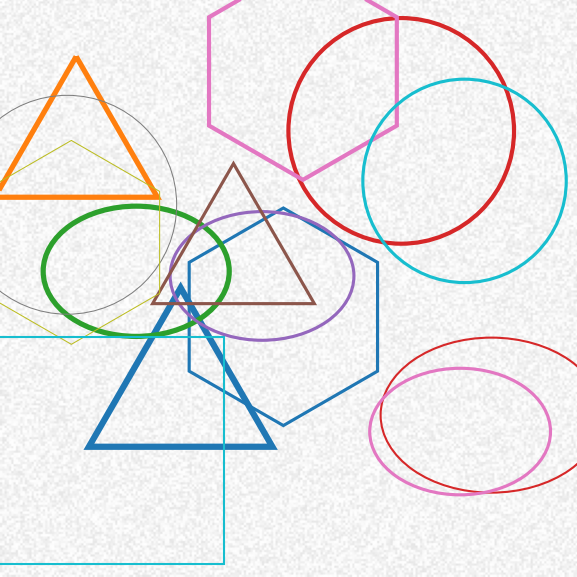[{"shape": "hexagon", "thickness": 1.5, "radius": 0.94, "center": [0.491, 0.451]}, {"shape": "triangle", "thickness": 3, "radius": 0.92, "center": [0.313, 0.317]}, {"shape": "triangle", "thickness": 2.5, "radius": 0.81, "center": [0.132, 0.739]}, {"shape": "oval", "thickness": 2.5, "radius": 0.81, "center": [0.236, 0.529]}, {"shape": "oval", "thickness": 1, "radius": 0.96, "center": [0.851, 0.28]}, {"shape": "circle", "thickness": 2, "radius": 0.98, "center": [0.695, 0.772]}, {"shape": "oval", "thickness": 1.5, "radius": 0.8, "center": [0.454, 0.521]}, {"shape": "triangle", "thickness": 1.5, "radius": 0.81, "center": [0.404, 0.554]}, {"shape": "hexagon", "thickness": 2, "radius": 0.94, "center": [0.525, 0.875]}, {"shape": "oval", "thickness": 1.5, "radius": 0.78, "center": [0.797, 0.252]}, {"shape": "circle", "thickness": 0.5, "radius": 0.95, "center": [0.116, 0.645]}, {"shape": "hexagon", "thickness": 0.5, "radius": 0.88, "center": [0.124, 0.579]}, {"shape": "square", "thickness": 1, "radius": 0.98, "center": [0.191, 0.219]}, {"shape": "circle", "thickness": 1.5, "radius": 0.88, "center": [0.804, 0.686]}]